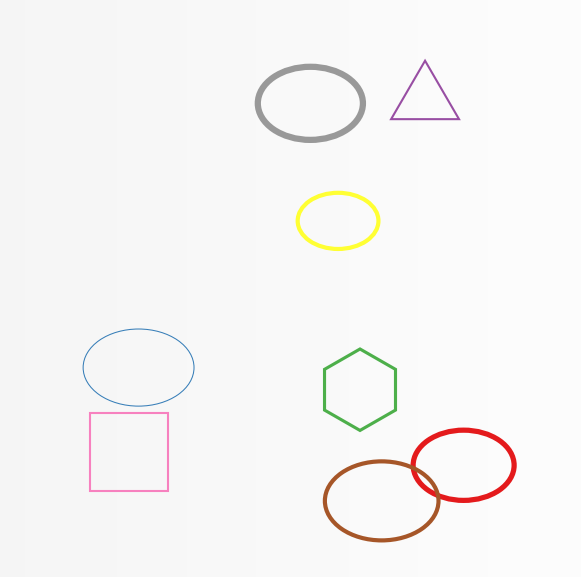[{"shape": "oval", "thickness": 2.5, "radius": 0.43, "center": [0.798, 0.193]}, {"shape": "oval", "thickness": 0.5, "radius": 0.48, "center": [0.238, 0.363]}, {"shape": "hexagon", "thickness": 1.5, "radius": 0.35, "center": [0.619, 0.324]}, {"shape": "triangle", "thickness": 1, "radius": 0.34, "center": [0.731, 0.827]}, {"shape": "oval", "thickness": 2, "radius": 0.35, "center": [0.582, 0.617]}, {"shape": "oval", "thickness": 2, "radius": 0.49, "center": [0.657, 0.132]}, {"shape": "square", "thickness": 1, "radius": 0.34, "center": [0.222, 0.217]}, {"shape": "oval", "thickness": 3, "radius": 0.45, "center": [0.534, 0.82]}]